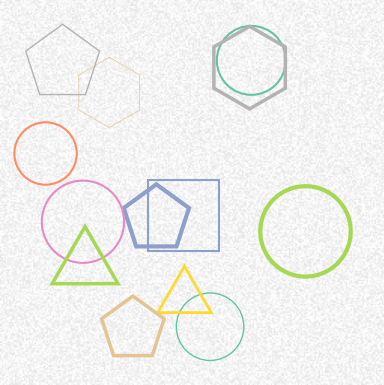[{"shape": "circle", "thickness": 1.5, "radius": 0.45, "center": [0.653, 0.843]}, {"shape": "circle", "thickness": 1, "radius": 0.44, "center": [0.546, 0.151]}, {"shape": "circle", "thickness": 1.5, "radius": 0.41, "center": [0.118, 0.601]}, {"shape": "square", "thickness": 1.5, "radius": 0.46, "center": [0.477, 0.44]}, {"shape": "pentagon", "thickness": 3, "radius": 0.45, "center": [0.406, 0.432]}, {"shape": "circle", "thickness": 1.5, "radius": 0.53, "center": [0.215, 0.424]}, {"shape": "triangle", "thickness": 2.5, "radius": 0.49, "center": [0.221, 0.313]}, {"shape": "circle", "thickness": 3, "radius": 0.59, "center": [0.794, 0.399]}, {"shape": "triangle", "thickness": 2, "radius": 0.4, "center": [0.479, 0.228]}, {"shape": "hexagon", "thickness": 0.5, "radius": 0.46, "center": [0.284, 0.76]}, {"shape": "pentagon", "thickness": 2.5, "radius": 0.43, "center": [0.345, 0.146]}, {"shape": "hexagon", "thickness": 2.5, "radius": 0.54, "center": [0.648, 0.824]}, {"shape": "pentagon", "thickness": 1, "radius": 0.5, "center": [0.163, 0.836]}]